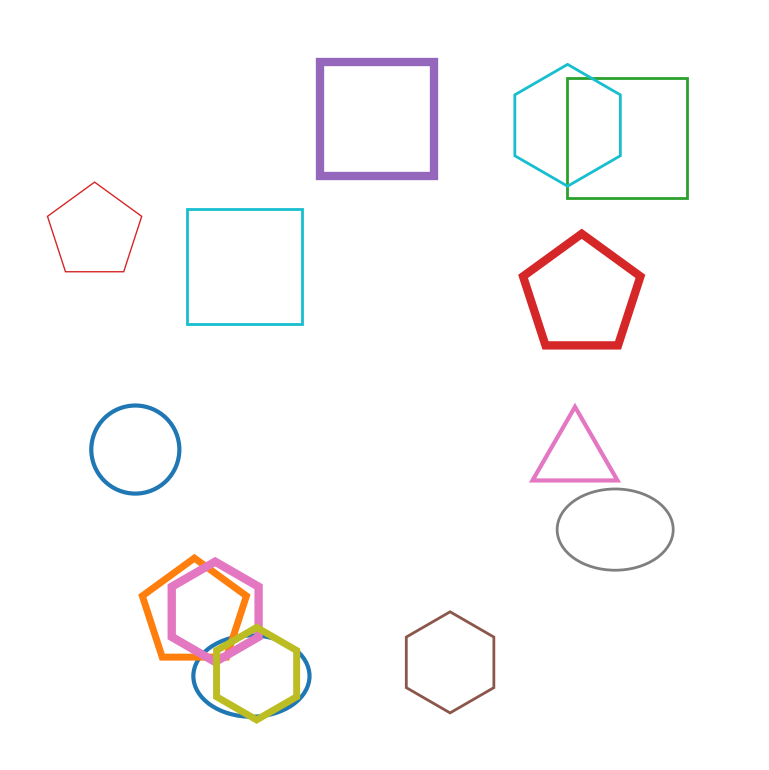[{"shape": "oval", "thickness": 1.5, "radius": 0.38, "center": [0.327, 0.122]}, {"shape": "circle", "thickness": 1.5, "radius": 0.29, "center": [0.176, 0.416]}, {"shape": "pentagon", "thickness": 2.5, "radius": 0.36, "center": [0.252, 0.204]}, {"shape": "square", "thickness": 1, "radius": 0.39, "center": [0.815, 0.821]}, {"shape": "pentagon", "thickness": 0.5, "radius": 0.32, "center": [0.123, 0.699]}, {"shape": "pentagon", "thickness": 3, "radius": 0.4, "center": [0.756, 0.616]}, {"shape": "square", "thickness": 3, "radius": 0.37, "center": [0.49, 0.845]}, {"shape": "hexagon", "thickness": 1, "radius": 0.33, "center": [0.585, 0.14]}, {"shape": "triangle", "thickness": 1.5, "radius": 0.32, "center": [0.747, 0.408]}, {"shape": "hexagon", "thickness": 3, "radius": 0.33, "center": [0.279, 0.205]}, {"shape": "oval", "thickness": 1, "radius": 0.38, "center": [0.799, 0.312]}, {"shape": "hexagon", "thickness": 2.5, "radius": 0.3, "center": [0.333, 0.125]}, {"shape": "hexagon", "thickness": 1, "radius": 0.4, "center": [0.737, 0.837]}, {"shape": "square", "thickness": 1, "radius": 0.37, "center": [0.318, 0.654]}]